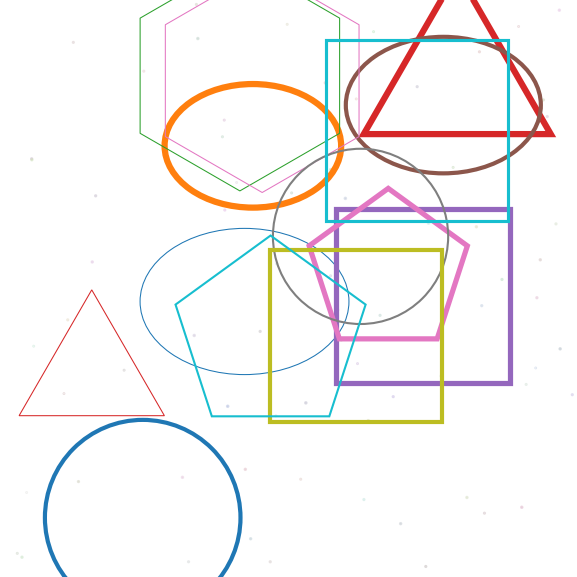[{"shape": "oval", "thickness": 0.5, "radius": 0.9, "center": [0.423, 0.477]}, {"shape": "circle", "thickness": 2, "radius": 0.85, "center": [0.247, 0.103]}, {"shape": "oval", "thickness": 3, "radius": 0.76, "center": [0.438, 0.747]}, {"shape": "hexagon", "thickness": 0.5, "radius": 1.0, "center": [0.415, 0.868]}, {"shape": "triangle", "thickness": 0.5, "radius": 0.73, "center": [0.159, 0.352]}, {"shape": "triangle", "thickness": 3, "radius": 0.93, "center": [0.792, 0.86]}, {"shape": "square", "thickness": 2.5, "radius": 0.75, "center": [0.733, 0.487]}, {"shape": "oval", "thickness": 2, "radius": 0.84, "center": [0.768, 0.817]}, {"shape": "hexagon", "thickness": 0.5, "radius": 0.97, "center": [0.454, 0.859]}, {"shape": "pentagon", "thickness": 2.5, "radius": 0.72, "center": [0.672, 0.529]}, {"shape": "circle", "thickness": 1, "radius": 0.76, "center": [0.624, 0.59]}, {"shape": "square", "thickness": 2, "radius": 0.74, "center": [0.616, 0.417]}, {"shape": "square", "thickness": 1.5, "radius": 0.79, "center": [0.722, 0.773]}, {"shape": "pentagon", "thickness": 1, "radius": 0.87, "center": [0.469, 0.418]}]